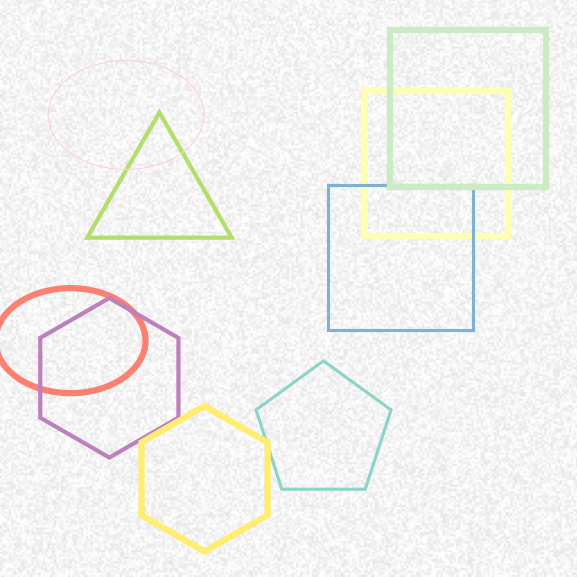[{"shape": "pentagon", "thickness": 1.5, "radius": 0.61, "center": [0.56, 0.251]}, {"shape": "square", "thickness": 3, "radius": 0.63, "center": [0.755, 0.716]}, {"shape": "oval", "thickness": 3, "radius": 0.65, "center": [0.122, 0.409]}, {"shape": "square", "thickness": 1.5, "radius": 0.63, "center": [0.694, 0.554]}, {"shape": "triangle", "thickness": 2, "radius": 0.72, "center": [0.276, 0.66]}, {"shape": "oval", "thickness": 0.5, "radius": 0.67, "center": [0.218, 0.8]}, {"shape": "hexagon", "thickness": 2, "radius": 0.69, "center": [0.189, 0.345]}, {"shape": "square", "thickness": 3, "radius": 0.68, "center": [0.81, 0.811]}, {"shape": "hexagon", "thickness": 3, "radius": 0.63, "center": [0.354, 0.17]}]